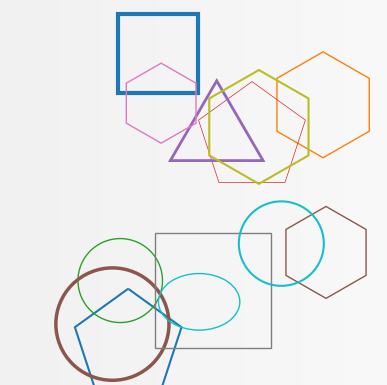[{"shape": "square", "thickness": 3, "radius": 0.51, "center": [0.408, 0.861]}, {"shape": "pentagon", "thickness": 1.5, "radius": 0.72, "center": [0.331, 0.105]}, {"shape": "hexagon", "thickness": 1, "radius": 0.69, "center": [0.834, 0.728]}, {"shape": "circle", "thickness": 1, "radius": 0.55, "center": [0.31, 0.271]}, {"shape": "pentagon", "thickness": 0.5, "radius": 0.72, "center": [0.65, 0.643]}, {"shape": "triangle", "thickness": 2, "radius": 0.69, "center": [0.559, 0.652]}, {"shape": "hexagon", "thickness": 1, "radius": 0.6, "center": [0.841, 0.344]}, {"shape": "circle", "thickness": 2.5, "radius": 0.73, "center": [0.29, 0.158]}, {"shape": "hexagon", "thickness": 1, "radius": 0.52, "center": [0.416, 0.732]}, {"shape": "square", "thickness": 1, "radius": 0.75, "center": [0.55, 0.246]}, {"shape": "hexagon", "thickness": 1.5, "radius": 0.74, "center": [0.668, 0.67]}, {"shape": "oval", "thickness": 1, "radius": 0.52, "center": [0.514, 0.216]}, {"shape": "circle", "thickness": 1.5, "radius": 0.55, "center": [0.726, 0.367]}]